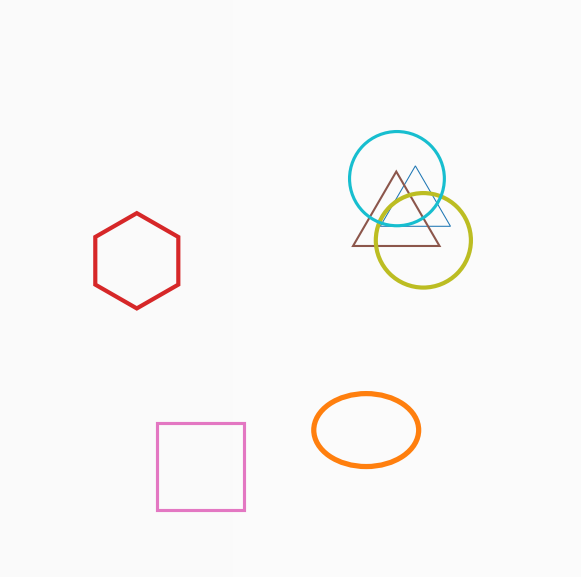[{"shape": "triangle", "thickness": 0.5, "radius": 0.35, "center": [0.715, 0.642]}, {"shape": "oval", "thickness": 2.5, "radius": 0.45, "center": [0.63, 0.254]}, {"shape": "hexagon", "thickness": 2, "radius": 0.41, "center": [0.235, 0.548]}, {"shape": "triangle", "thickness": 1, "radius": 0.43, "center": [0.682, 0.616]}, {"shape": "square", "thickness": 1.5, "radius": 0.37, "center": [0.345, 0.191]}, {"shape": "circle", "thickness": 2, "radius": 0.41, "center": [0.728, 0.583]}, {"shape": "circle", "thickness": 1.5, "radius": 0.41, "center": [0.683, 0.69]}]